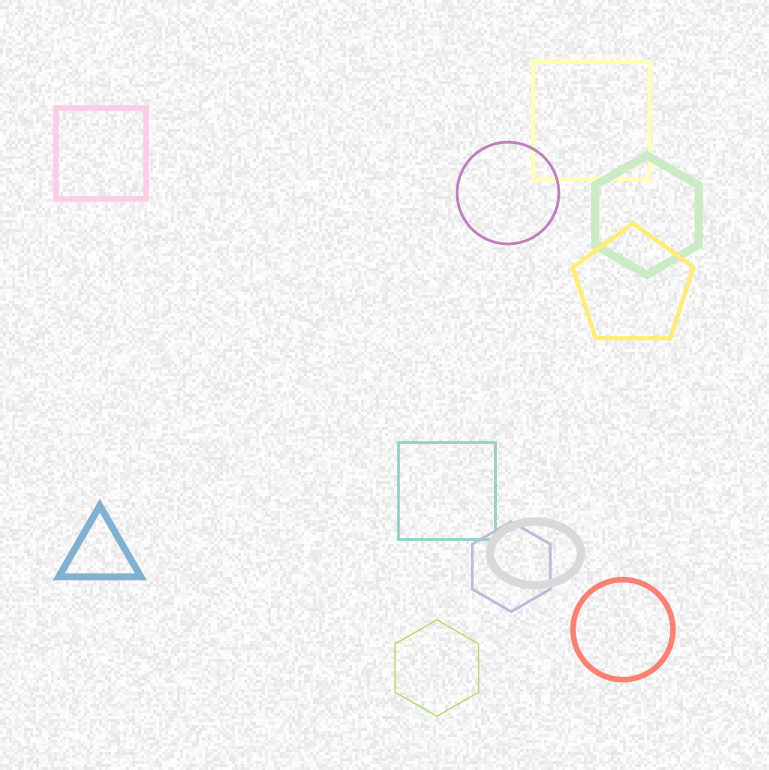[{"shape": "square", "thickness": 1, "radius": 0.31, "center": [0.58, 0.363]}, {"shape": "square", "thickness": 1.5, "radius": 0.38, "center": [0.768, 0.844]}, {"shape": "hexagon", "thickness": 1, "radius": 0.29, "center": [0.664, 0.264]}, {"shape": "circle", "thickness": 2, "radius": 0.32, "center": [0.809, 0.182]}, {"shape": "triangle", "thickness": 2.5, "radius": 0.31, "center": [0.13, 0.282]}, {"shape": "hexagon", "thickness": 0.5, "radius": 0.31, "center": [0.567, 0.132]}, {"shape": "square", "thickness": 2, "radius": 0.29, "center": [0.131, 0.801]}, {"shape": "oval", "thickness": 3, "radius": 0.3, "center": [0.695, 0.281]}, {"shape": "circle", "thickness": 1, "radius": 0.33, "center": [0.66, 0.749]}, {"shape": "hexagon", "thickness": 3, "radius": 0.39, "center": [0.84, 0.721]}, {"shape": "pentagon", "thickness": 1.5, "radius": 0.41, "center": [0.822, 0.627]}]